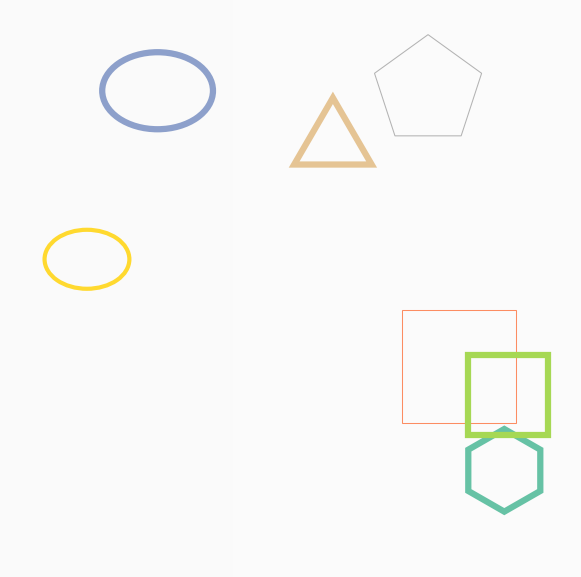[{"shape": "hexagon", "thickness": 3, "radius": 0.36, "center": [0.868, 0.185]}, {"shape": "square", "thickness": 0.5, "radius": 0.49, "center": [0.79, 0.364]}, {"shape": "oval", "thickness": 3, "radius": 0.48, "center": [0.271, 0.842]}, {"shape": "square", "thickness": 3, "radius": 0.34, "center": [0.874, 0.315]}, {"shape": "oval", "thickness": 2, "radius": 0.36, "center": [0.15, 0.55]}, {"shape": "triangle", "thickness": 3, "radius": 0.38, "center": [0.573, 0.753]}, {"shape": "pentagon", "thickness": 0.5, "radius": 0.48, "center": [0.736, 0.842]}]